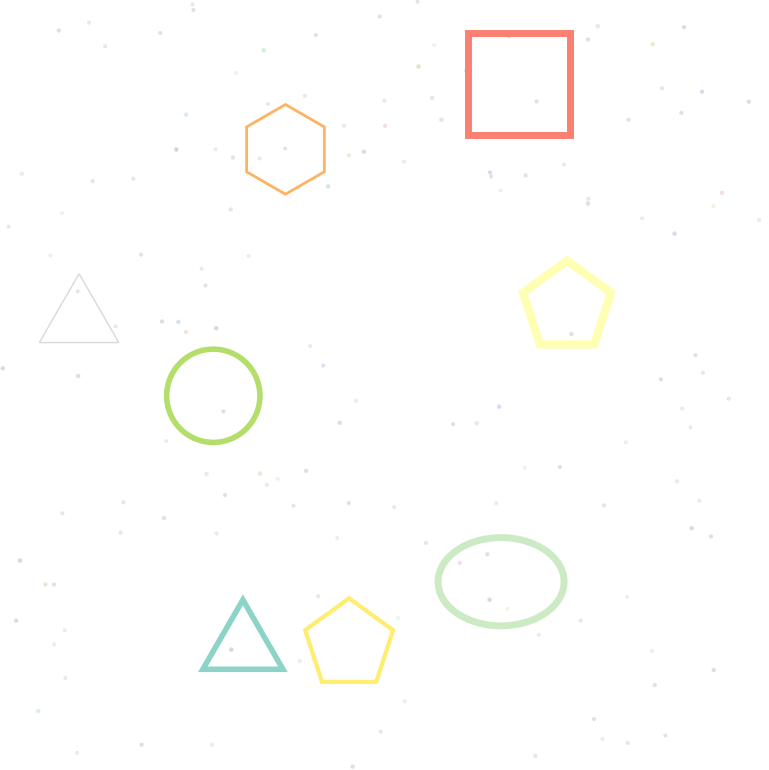[{"shape": "triangle", "thickness": 2, "radius": 0.3, "center": [0.315, 0.161]}, {"shape": "pentagon", "thickness": 3, "radius": 0.3, "center": [0.736, 0.601]}, {"shape": "square", "thickness": 2.5, "radius": 0.33, "center": [0.674, 0.891]}, {"shape": "hexagon", "thickness": 1, "radius": 0.29, "center": [0.371, 0.806]}, {"shape": "circle", "thickness": 2, "radius": 0.3, "center": [0.277, 0.486]}, {"shape": "triangle", "thickness": 0.5, "radius": 0.3, "center": [0.103, 0.585]}, {"shape": "oval", "thickness": 2.5, "radius": 0.41, "center": [0.651, 0.245]}, {"shape": "pentagon", "thickness": 1.5, "radius": 0.3, "center": [0.453, 0.163]}]